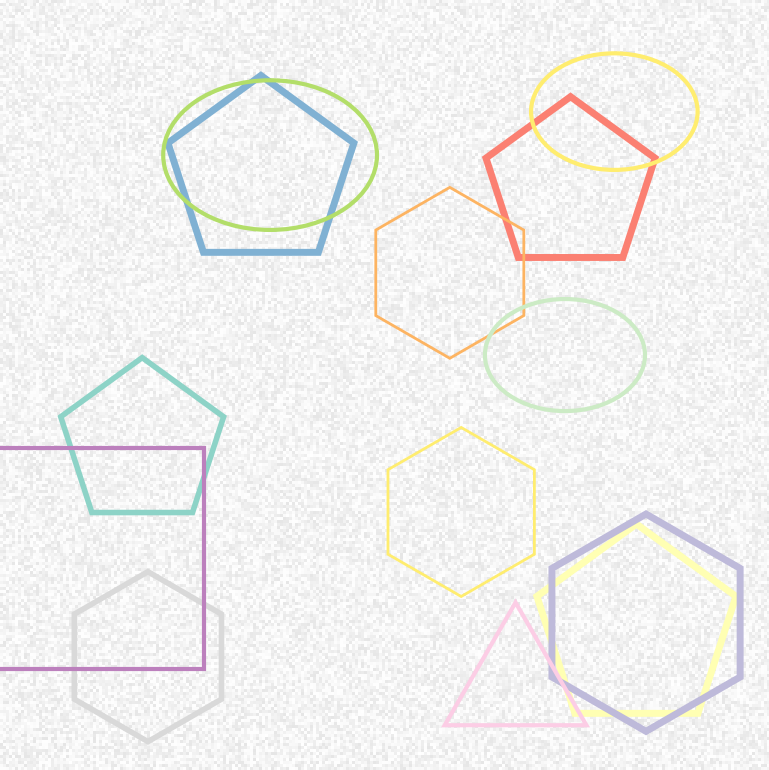[{"shape": "pentagon", "thickness": 2, "radius": 0.56, "center": [0.185, 0.424]}, {"shape": "pentagon", "thickness": 2.5, "radius": 0.68, "center": [0.827, 0.184]}, {"shape": "hexagon", "thickness": 2.5, "radius": 0.71, "center": [0.839, 0.191]}, {"shape": "pentagon", "thickness": 2.5, "radius": 0.58, "center": [0.741, 0.759]}, {"shape": "pentagon", "thickness": 2.5, "radius": 0.63, "center": [0.339, 0.775]}, {"shape": "hexagon", "thickness": 1, "radius": 0.56, "center": [0.584, 0.646]}, {"shape": "oval", "thickness": 1.5, "radius": 0.69, "center": [0.351, 0.799]}, {"shape": "triangle", "thickness": 1.5, "radius": 0.53, "center": [0.67, 0.111]}, {"shape": "hexagon", "thickness": 2, "radius": 0.55, "center": [0.192, 0.147]}, {"shape": "square", "thickness": 1.5, "radius": 0.72, "center": [0.121, 0.275]}, {"shape": "oval", "thickness": 1.5, "radius": 0.52, "center": [0.734, 0.539]}, {"shape": "hexagon", "thickness": 1, "radius": 0.55, "center": [0.599, 0.335]}, {"shape": "oval", "thickness": 1.5, "radius": 0.54, "center": [0.798, 0.855]}]